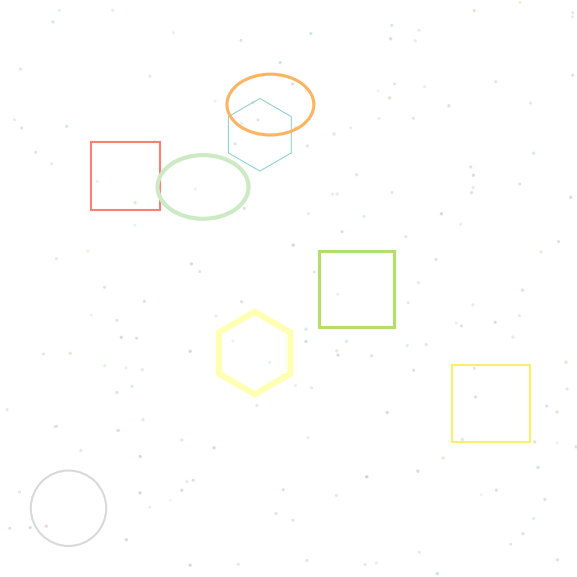[{"shape": "hexagon", "thickness": 0.5, "radius": 0.31, "center": [0.45, 0.766]}, {"shape": "hexagon", "thickness": 3, "radius": 0.36, "center": [0.441, 0.388]}, {"shape": "square", "thickness": 1, "radius": 0.3, "center": [0.217, 0.694]}, {"shape": "oval", "thickness": 1.5, "radius": 0.38, "center": [0.468, 0.818]}, {"shape": "square", "thickness": 1.5, "radius": 0.33, "center": [0.618, 0.499]}, {"shape": "circle", "thickness": 1, "radius": 0.33, "center": [0.119, 0.119]}, {"shape": "oval", "thickness": 2, "radius": 0.39, "center": [0.352, 0.675]}, {"shape": "square", "thickness": 1, "radius": 0.33, "center": [0.85, 0.3]}]